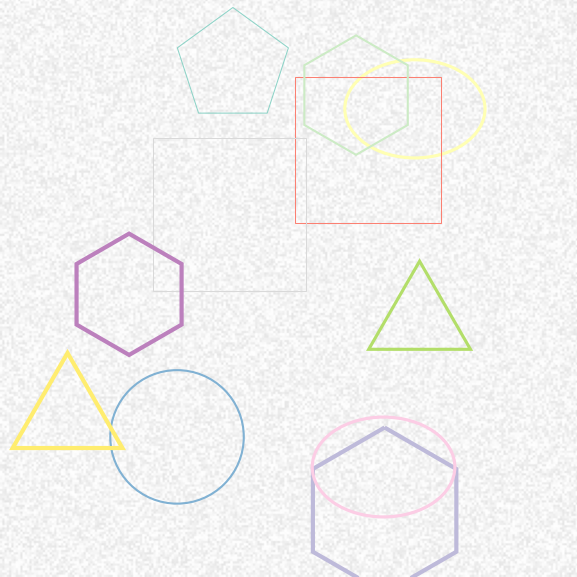[{"shape": "pentagon", "thickness": 0.5, "radius": 0.51, "center": [0.403, 0.885]}, {"shape": "oval", "thickness": 1.5, "radius": 0.61, "center": [0.718, 0.811]}, {"shape": "hexagon", "thickness": 2, "radius": 0.72, "center": [0.666, 0.115]}, {"shape": "square", "thickness": 0.5, "radius": 0.63, "center": [0.637, 0.739]}, {"shape": "circle", "thickness": 1, "radius": 0.58, "center": [0.307, 0.243]}, {"shape": "triangle", "thickness": 1.5, "radius": 0.51, "center": [0.727, 0.445]}, {"shape": "oval", "thickness": 1.5, "radius": 0.62, "center": [0.664, 0.19]}, {"shape": "square", "thickness": 0.5, "radius": 0.66, "center": [0.397, 0.627]}, {"shape": "hexagon", "thickness": 2, "radius": 0.53, "center": [0.224, 0.49]}, {"shape": "hexagon", "thickness": 1, "radius": 0.52, "center": [0.617, 0.834]}, {"shape": "triangle", "thickness": 2, "radius": 0.55, "center": [0.117, 0.278]}]